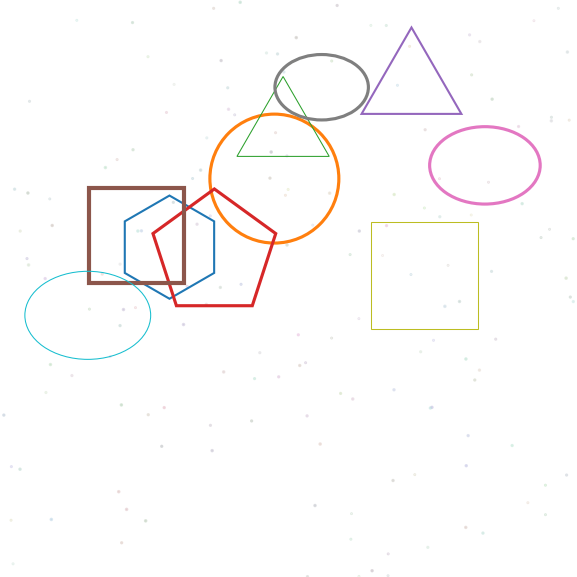[{"shape": "hexagon", "thickness": 1, "radius": 0.45, "center": [0.293, 0.571]}, {"shape": "circle", "thickness": 1.5, "radius": 0.56, "center": [0.475, 0.69]}, {"shape": "triangle", "thickness": 0.5, "radius": 0.46, "center": [0.49, 0.774]}, {"shape": "pentagon", "thickness": 1.5, "radius": 0.56, "center": [0.371, 0.56]}, {"shape": "triangle", "thickness": 1, "radius": 0.5, "center": [0.713, 0.852]}, {"shape": "square", "thickness": 2, "radius": 0.41, "center": [0.237, 0.591]}, {"shape": "oval", "thickness": 1.5, "radius": 0.48, "center": [0.84, 0.713]}, {"shape": "oval", "thickness": 1.5, "radius": 0.4, "center": [0.557, 0.848]}, {"shape": "square", "thickness": 0.5, "radius": 0.46, "center": [0.734, 0.522]}, {"shape": "oval", "thickness": 0.5, "radius": 0.54, "center": [0.152, 0.453]}]